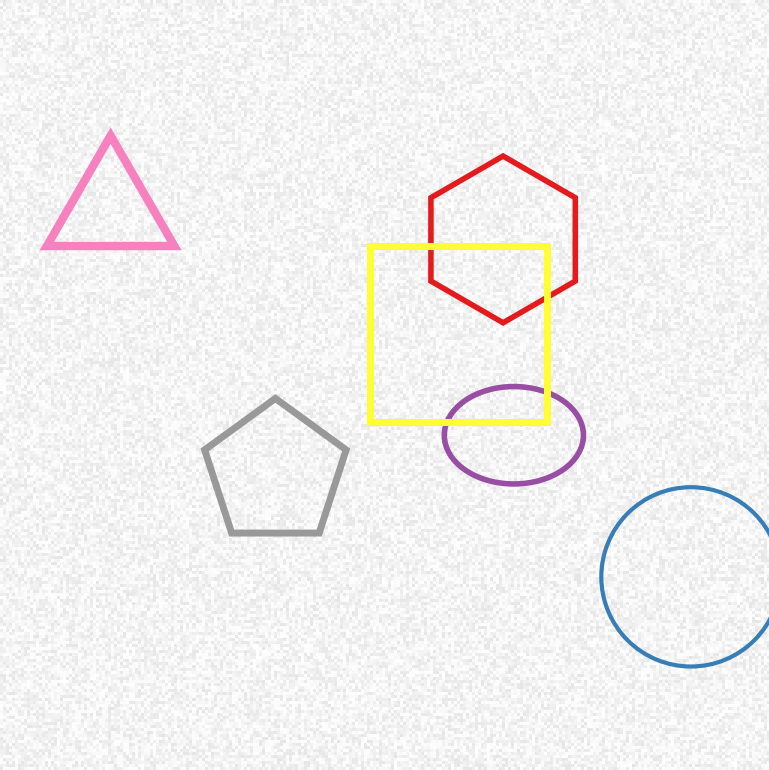[{"shape": "hexagon", "thickness": 2, "radius": 0.54, "center": [0.653, 0.689]}, {"shape": "circle", "thickness": 1.5, "radius": 0.58, "center": [0.897, 0.251]}, {"shape": "oval", "thickness": 2, "radius": 0.45, "center": [0.667, 0.435]}, {"shape": "square", "thickness": 2.5, "radius": 0.57, "center": [0.596, 0.566]}, {"shape": "triangle", "thickness": 3, "radius": 0.48, "center": [0.144, 0.728]}, {"shape": "pentagon", "thickness": 2.5, "radius": 0.48, "center": [0.358, 0.386]}]